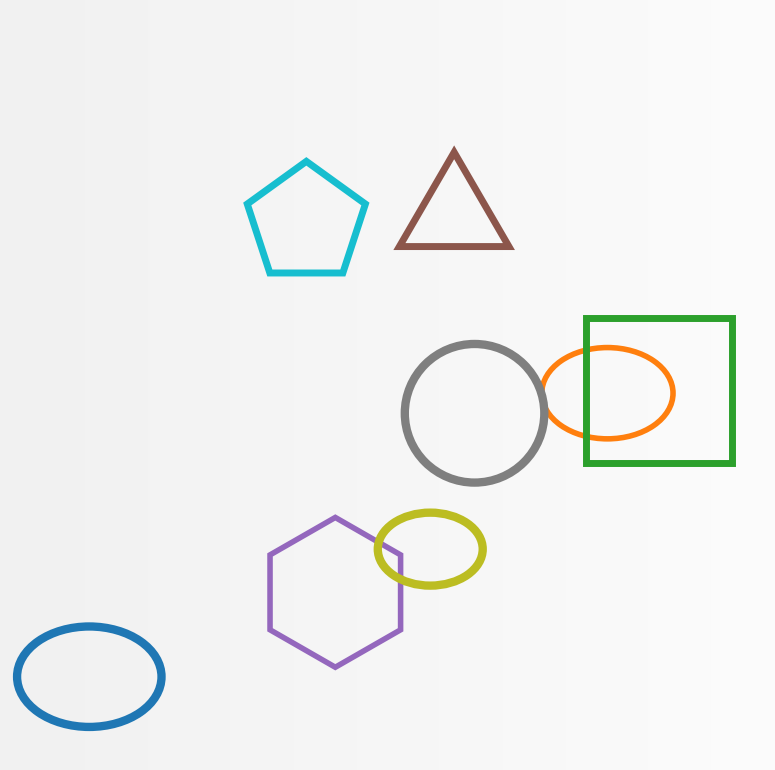[{"shape": "oval", "thickness": 3, "radius": 0.47, "center": [0.115, 0.121]}, {"shape": "oval", "thickness": 2, "radius": 0.42, "center": [0.784, 0.489]}, {"shape": "square", "thickness": 2.5, "radius": 0.47, "center": [0.851, 0.493]}, {"shape": "hexagon", "thickness": 2, "radius": 0.49, "center": [0.433, 0.231]}, {"shape": "triangle", "thickness": 2.5, "radius": 0.41, "center": [0.586, 0.721]}, {"shape": "circle", "thickness": 3, "radius": 0.45, "center": [0.612, 0.463]}, {"shape": "oval", "thickness": 3, "radius": 0.34, "center": [0.555, 0.287]}, {"shape": "pentagon", "thickness": 2.5, "radius": 0.4, "center": [0.395, 0.71]}]